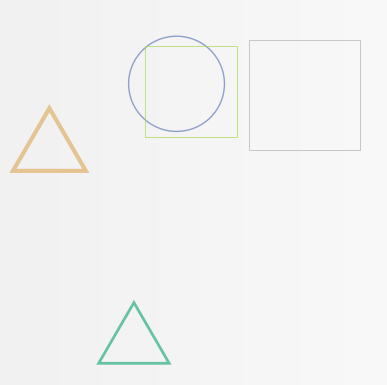[{"shape": "triangle", "thickness": 2, "radius": 0.53, "center": [0.346, 0.109]}, {"shape": "circle", "thickness": 1, "radius": 0.62, "center": [0.456, 0.782]}, {"shape": "square", "thickness": 0.5, "radius": 0.59, "center": [0.493, 0.763]}, {"shape": "triangle", "thickness": 3, "radius": 0.54, "center": [0.127, 0.61]}, {"shape": "square", "thickness": 0.5, "radius": 0.71, "center": [0.786, 0.754]}]